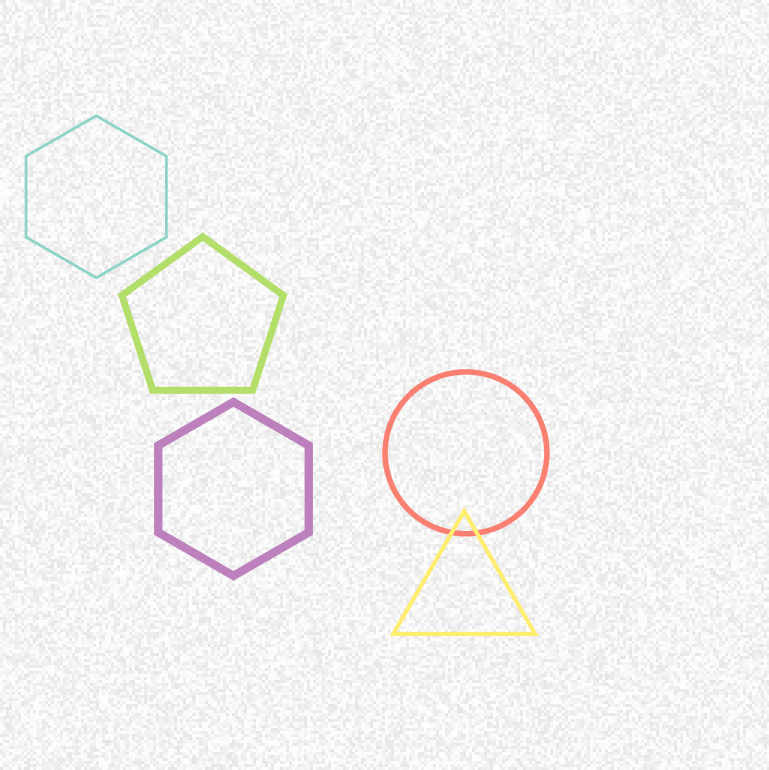[{"shape": "hexagon", "thickness": 1, "radius": 0.53, "center": [0.125, 0.744]}, {"shape": "circle", "thickness": 2, "radius": 0.53, "center": [0.605, 0.412]}, {"shape": "pentagon", "thickness": 2.5, "radius": 0.55, "center": [0.263, 0.582]}, {"shape": "hexagon", "thickness": 3, "radius": 0.56, "center": [0.303, 0.365]}, {"shape": "triangle", "thickness": 1.5, "radius": 0.53, "center": [0.603, 0.23]}]